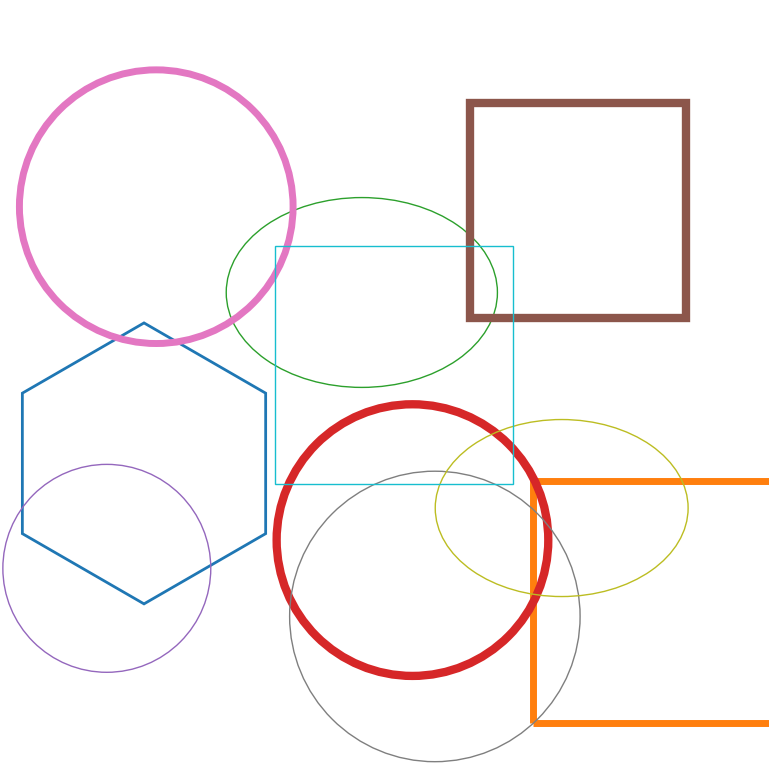[{"shape": "hexagon", "thickness": 1, "radius": 0.91, "center": [0.187, 0.398]}, {"shape": "square", "thickness": 2.5, "radius": 0.79, "center": [0.849, 0.218]}, {"shape": "oval", "thickness": 0.5, "radius": 0.88, "center": [0.47, 0.62]}, {"shape": "circle", "thickness": 3, "radius": 0.88, "center": [0.536, 0.299]}, {"shape": "circle", "thickness": 0.5, "radius": 0.68, "center": [0.139, 0.262]}, {"shape": "square", "thickness": 3, "radius": 0.7, "center": [0.751, 0.727]}, {"shape": "circle", "thickness": 2.5, "radius": 0.89, "center": [0.203, 0.732]}, {"shape": "circle", "thickness": 0.5, "radius": 0.94, "center": [0.565, 0.199]}, {"shape": "oval", "thickness": 0.5, "radius": 0.82, "center": [0.729, 0.34]}, {"shape": "square", "thickness": 0.5, "radius": 0.77, "center": [0.511, 0.526]}]